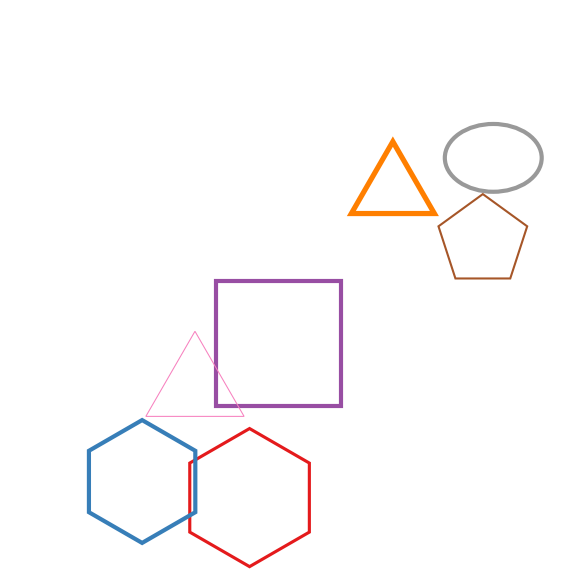[{"shape": "hexagon", "thickness": 1.5, "radius": 0.6, "center": [0.432, 0.138]}, {"shape": "hexagon", "thickness": 2, "radius": 0.53, "center": [0.246, 0.165]}, {"shape": "square", "thickness": 2, "radius": 0.54, "center": [0.483, 0.404]}, {"shape": "triangle", "thickness": 2.5, "radius": 0.42, "center": [0.68, 0.671]}, {"shape": "pentagon", "thickness": 1, "radius": 0.4, "center": [0.836, 0.582]}, {"shape": "triangle", "thickness": 0.5, "radius": 0.49, "center": [0.338, 0.327]}, {"shape": "oval", "thickness": 2, "radius": 0.42, "center": [0.854, 0.726]}]